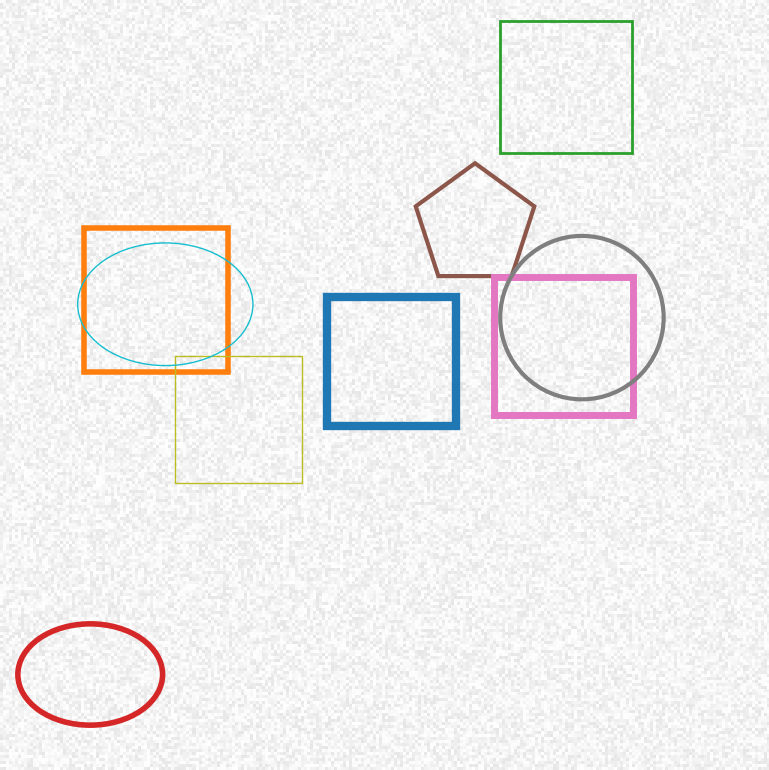[{"shape": "square", "thickness": 3, "radius": 0.42, "center": [0.508, 0.531]}, {"shape": "square", "thickness": 2, "radius": 0.47, "center": [0.203, 0.61]}, {"shape": "square", "thickness": 1, "radius": 0.43, "center": [0.735, 0.887]}, {"shape": "oval", "thickness": 2, "radius": 0.47, "center": [0.117, 0.124]}, {"shape": "pentagon", "thickness": 1.5, "radius": 0.41, "center": [0.617, 0.707]}, {"shape": "square", "thickness": 2.5, "radius": 0.45, "center": [0.732, 0.551]}, {"shape": "circle", "thickness": 1.5, "radius": 0.53, "center": [0.756, 0.588]}, {"shape": "square", "thickness": 0.5, "radius": 0.41, "center": [0.31, 0.455]}, {"shape": "oval", "thickness": 0.5, "radius": 0.57, "center": [0.215, 0.605]}]